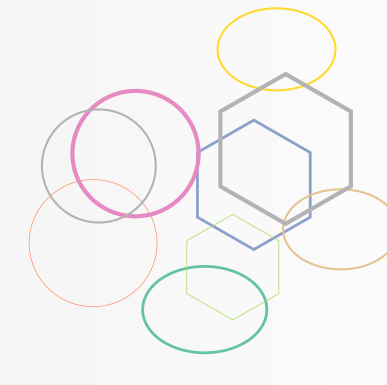[{"shape": "oval", "thickness": 2, "radius": 0.8, "center": [0.528, 0.196]}, {"shape": "circle", "thickness": 0.5, "radius": 0.83, "center": [0.24, 0.369]}, {"shape": "hexagon", "thickness": 2, "radius": 0.84, "center": [0.655, 0.52]}, {"shape": "circle", "thickness": 3, "radius": 0.81, "center": [0.35, 0.601]}, {"shape": "hexagon", "thickness": 0.5, "radius": 0.69, "center": [0.601, 0.306]}, {"shape": "oval", "thickness": 1.5, "radius": 0.76, "center": [0.714, 0.872]}, {"shape": "oval", "thickness": 1.5, "radius": 0.74, "center": [0.879, 0.404]}, {"shape": "circle", "thickness": 1.5, "radius": 0.73, "center": [0.255, 0.569]}, {"shape": "hexagon", "thickness": 3, "radius": 0.97, "center": [0.737, 0.613]}]